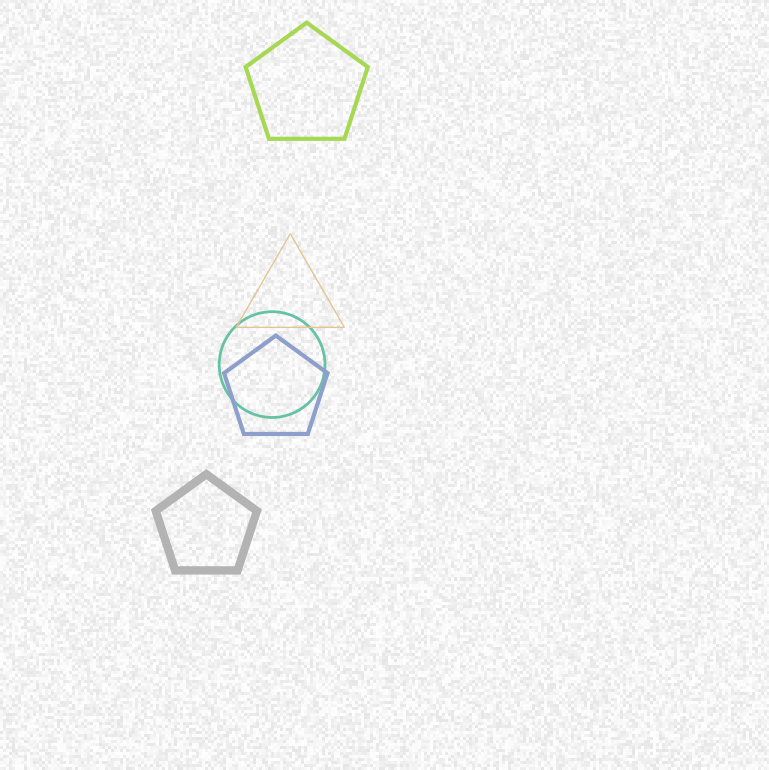[{"shape": "circle", "thickness": 1, "radius": 0.34, "center": [0.353, 0.527]}, {"shape": "pentagon", "thickness": 1.5, "radius": 0.35, "center": [0.358, 0.494]}, {"shape": "pentagon", "thickness": 1.5, "radius": 0.42, "center": [0.398, 0.887]}, {"shape": "triangle", "thickness": 0.5, "radius": 0.41, "center": [0.377, 0.615]}, {"shape": "pentagon", "thickness": 3, "radius": 0.35, "center": [0.268, 0.315]}]